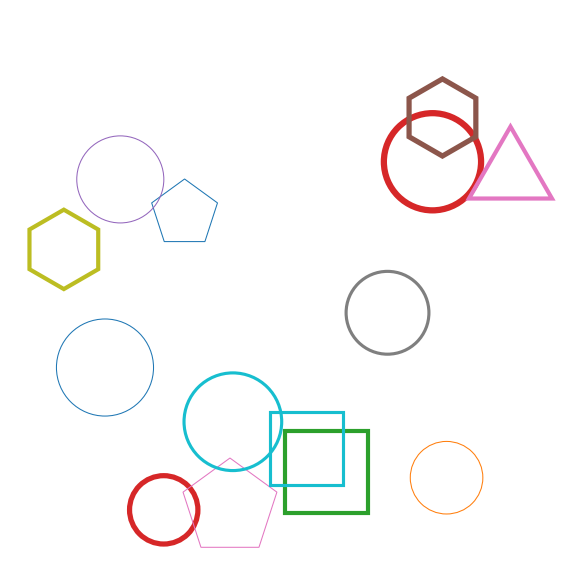[{"shape": "pentagon", "thickness": 0.5, "radius": 0.3, "center": [0.32, 0.629]}, {"shape": "circle", "thickness": 0.5, "radius": 0.42, "center": [0.182, 0.363]}, {"shape": "circle", "thickness": 0.5, "radius": 0.31, "center": [0.773, 0.172]}, {"shape": "square", "thickness": 2, "radius": 0.36, "center": [0.565, 0.181]}, {"shape": "circle", "thickness": 3, "radius": 0.42, "center": [0.749, 0.719]}, {"shape": "circle", "thickness": 2.5, "radius": 0.3, "center": [0.284, 0.116]}, {"shape": "circle", "thickness": 0.5, "radius": 0.38, "center": [0.208, 0.688]}, {"shape": "hexagon", "thickness": 2.5, "radius": 0.33, "center": [0.766, 0.796]}, {"shape": "triangle", "thickness": 2, "radius": 0.41, "center": [0.884, 0.697]}, {"shape": "pentagon", "thickness": 0.5, "radius": 0.43, "center": [0.398, 0.121]}, {"shape": "circle", "thickness": 1.5, "radius": 0.36, "center": [0.671, 0.458]}, {"shape": "hexagon", "thickness": 2, "radius": 0.34, "center": [0.111, 0.567]}, {"shape": "square", "thickness": 1.5, "radius": 0.32, "center": [0.53, 0.222]}, {"shape": "circle", "thickness": 1.5, "radius": 0.42, "center": [0.403, 0.269]}]